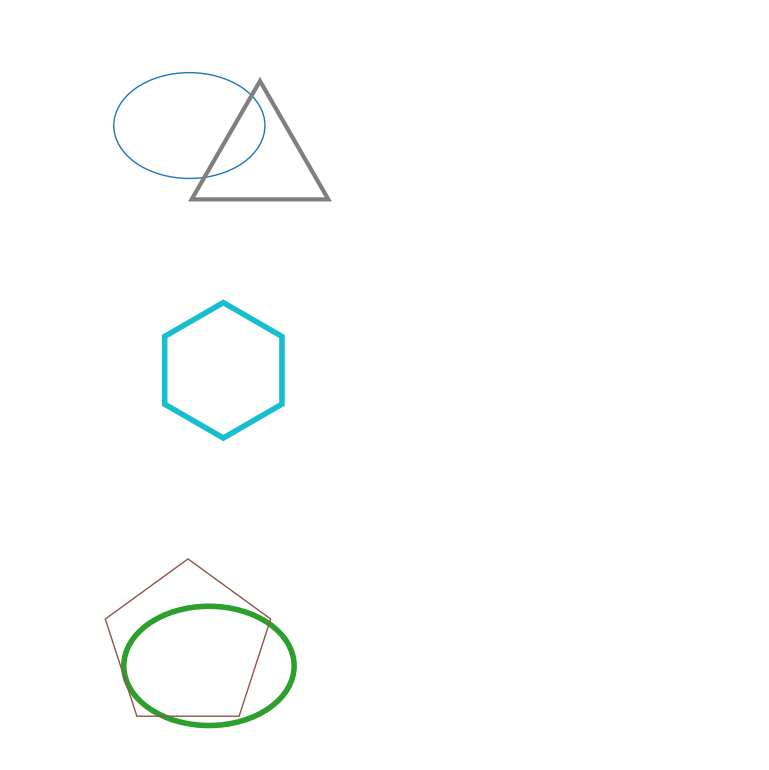[{"shape": "oval", "thickness": 0.5, "radius": 0.49, "center": [0.246, 0.837]}, {"shape": "oval", "thickness": 2, "radius": 0.55, "center": [0.271, 0.135]}, {"shape": "pentagon", "thickness": 0.5, "radius": 0.56, "center": [0.244, 0.161]}, {"shape": "triangle", "thickness": 1.5, "radius": 0.51, "center": [0.338, 0.792]}, {"shape": "hexagon", "thickness": 2, "radius": 0.44, "center": [0.29, 0.519]}]